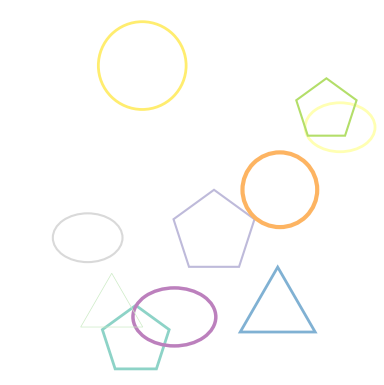[{"shape": "pentagon", "thickness": 2, "radius": 0.46, "center": [0.353, 0.116]}, {"shape": "oval", "thickness": 2, "radius": 0.45, "center": [0.883, 0.669]}, {"shape": "pentagon", "thickness": 1.5, "radius": 0.55, "center": [0.556, 0.396]}, {"shape": "triangle", "thickness": 2, "radius": 0.56, "center": [0.721, 0.194]}, {"shape": "circle", "thickness": 3, "radius": 0.49, "center": [0.727, 0.507]}, {"shape": "pentagon", "thickness": 1.5, "radius": 0.41, "center": [0.848, 0.714]}, {"shape": "oval", "thickness": 1.5, "radius": 0.45, "center": [0.228, 0.383]}, {"shape": "oval", "thickness": 2.5, "radius": 0.54, "center": [0.453, 0.177]}, {"shape": "triangle", "thickness": 0.5, "radius": 0.47, "center": [0.29, 0.197]}, {"shape": "circle", "thickness": 2, "radius": 0.57, "center": [0.369, 0.83]}]